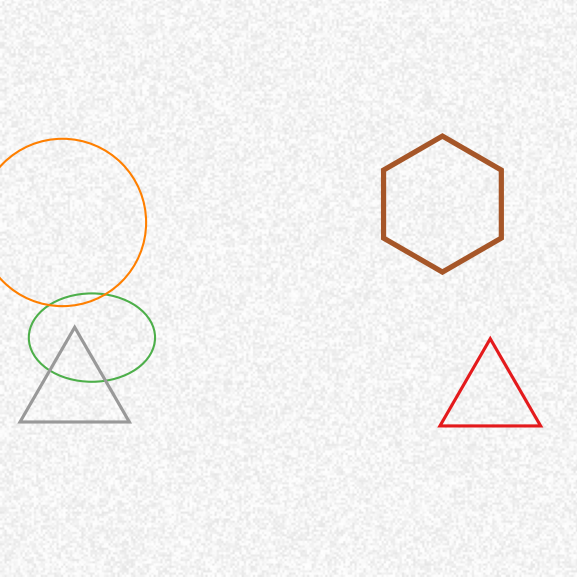[{"shape": "triangle", "thickness": 1.5, "radius": 0.5, "center": [0.849, 0.312]}, {"shape": "oval", "thickness": 1, "radius": 0.55, "center": [0.159, 0.415]}, {"shape": "circle", "thickness": 1, "radius": 0.72, "center": [0.108, 0.614]}, {"shape": "hexagon", "thickness": 2.5, "radius": 0.59, "center": [0.766, 0.646]}, {"shape": "triangle", "thickness": 1.5, "radius": 0.55, "center": [0.129, 0.323]}]